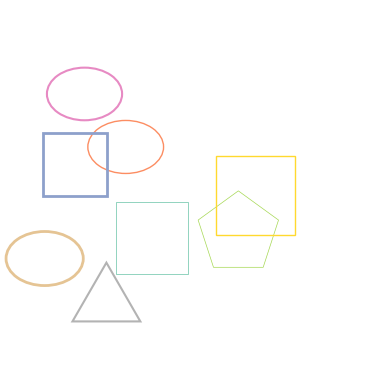[{"shape": "square", "thickness": 0.5, "radius": 0.47, "center": [0.395, 0.382]}, {"shape": "oval", "thickness": 1, "radius": 0.49, "center": [0.326, 0.618]}, {"shape": "square", "thickness": 2, "radius": 0.41, "center": [0.194, 0.573]}, {"shape": "oval", "thickness": 1.5, "radius": 0.49, "center": [0.22, 0.756]}, {"shape": "pentagon", "thickness": 0.5, "radius": 0.55, "center": [0.619, 0.394]}, {"shape": "square", "thickness": 1, "radius": 0.51, "center": [0.665, 0.492]}, {"shape": "oval", "thickness": 2, "radius": 0.5, "center": [0.116, 0.328]}, {"shape": "triangle", "thickness": 1.5, "radius": 0.51, "center": [0.276, 0.216]}]